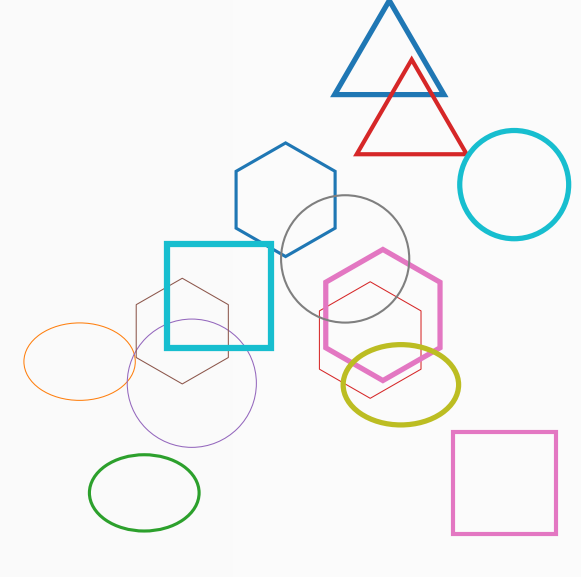[{"shape": "hexagon", "thickness": 1.5, "radius": 0.49, "center": [0.491, 0.653]}, {"shape": "triangle", "thickness": 2.5, "radius": 0.54, "center": [0.67, 0.89]}, {"shape": "oval", "thickness": 0.5, "radius": 0.48, "center": [0.137, 0.373]}, {"shape": "oval", "thickness": 1.5, "radius": 0.47, "center": [0.248, 0.146]}, {"shape": "triangle", "thickness": 2, "radius": 0.55, "center": [0.708, 0.787]}, {"shape": "hexagon", "thickness": 0.5, "radius": 0.5, "center": [0.637, 0.41]}, {"shape": "circle", "thickness": 0.5, "radius": 0.56, "center": [0.33, 0.336]}, {"shape": "hexagon", "thickness": 0.5, "radius": 0.46, "center": [0.314, 0.426]}, {"shape": "hexagon", "thickness": 2.5, "radius": 0.57, "center": [0.659, 0.454]}, {"shape": "square", "thickness": 2, "radius": 0.44, "center": [0.868, 0.162]}, {"shape": "circle", "thickness": 1, "radius": 0.55, "center": [0.594, 0.551]}, {"shape": "oval", "thickness": 2.5, "radius": 0.5, "center": [0.69, 0.333]}, {"shape": "circle", "thickness": 2.5, "radius": 0.47, "center": [0.885, 0.679]}, {"shape": "square", "thickness": 3, "radius": 0.45, "center": [0.377, 0.487]}]